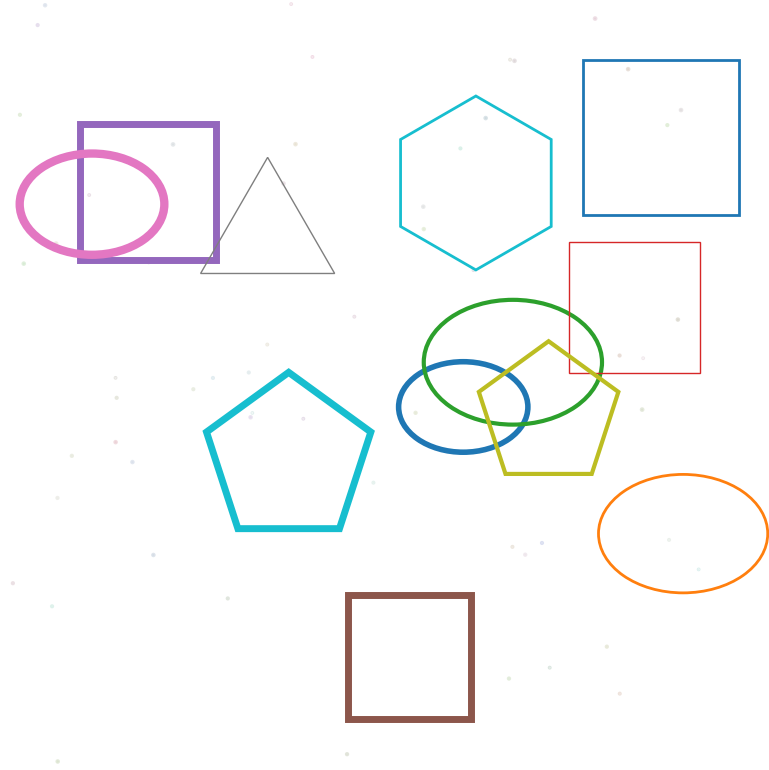[{"shape": "oval", "thickness": 2, "radius": 0.42, "center": [0.602, 0.471]}, {"shape": "square", "thickness": 1, "radius": 0.5, "center": [0.859, 0.822]}, {"shape": "oval", "thickness": 1, "radius": 0.55, "center": [0.887, 0.307]}, {"shape": "oval", "thickness": 1.5, "radius": 0.58, "center": [0.666, 0.53]}, {"shape": "square", "thickness": 0.5, "radius": 0.42, "center": [0.824, 0.601]}, {"shape": "square", "thickness": 2.5, "radius": 0.44, "center": [0.192, 0.751]}, {"shape": "square", "thickness": 2.5, "radius": 0.4, "center": [0.532, 0.147]}, {"shape": "oval", "thickness": 3, "radius": 0.47, "center": [0.12, 0.735]}, {"shape": "triangle", "thickness": 0.5, "radius": 0.5, "center": [0.348, 0.695]}, {"shape": "pentagon", "thickness": 1.5, "radius": 0.48, "center": [0.712, 0.462]}, {"shape": "hexagon", "thickness": 1, "radius": 0.56, "center": [0.618, 0.762]}, {"shape": "pentagon", "thickness": 2.5, "radius": 0.56, "center": [0.375, 0.404]}]